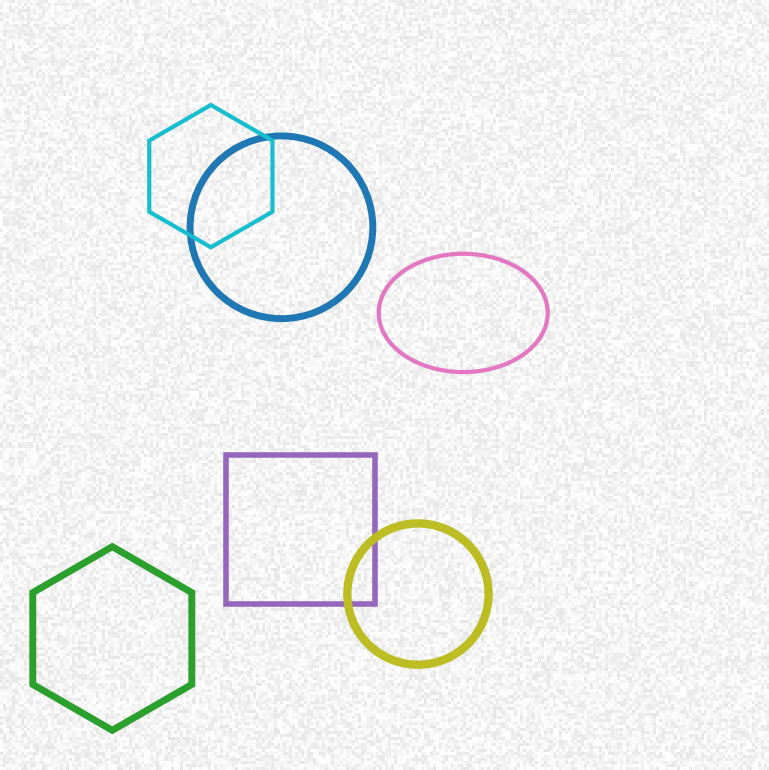[{"shape": "circle", "thickness": 2.5, "radius": 0.59, "center": [0.366, 0.705]}, {"shape": "hexagon", "thickness": 2.5, "radius": 0.6, "center": [0.146, 0.171]}, {"shape": "square", "thickness": 2, "radius": 0.48, "center": [0.39, 0.312]}, {"shape": "oval", "thickness": 1.5, "radius": 0.55, "center": [0.602, 0.594]}, {"shape": "circle", "thickness": 3, "radius": 0.46, "center": [0.543, 0.228]}, {"shape": "hexagon", "thickness": 1.5, "radius": 0.46, "center": [0.274, 0.771]}]